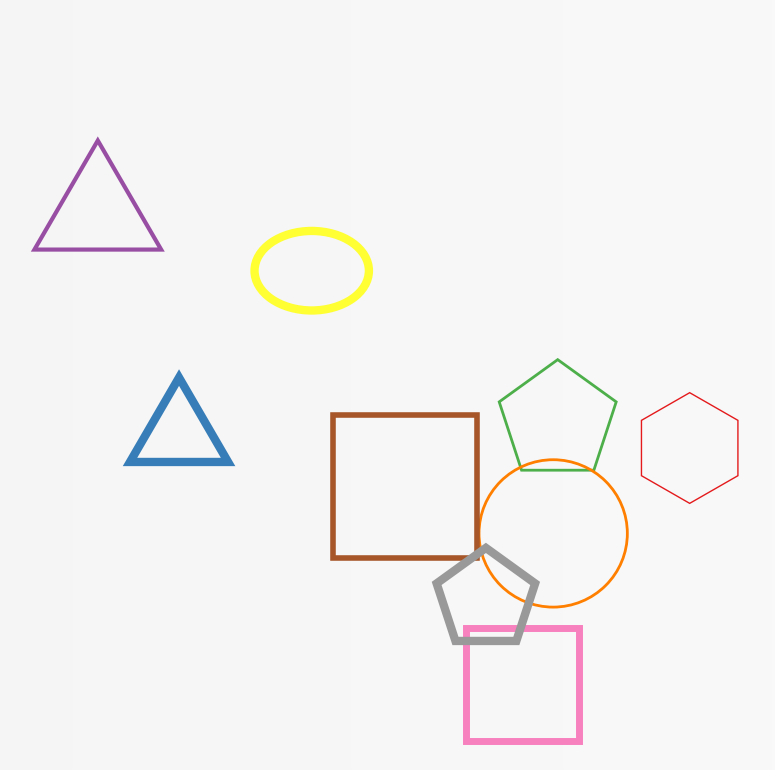[{"shape": "hexagon", "thickness": 0.5, "radius": 0.36, "center": [0.89, 0.418]}, {"shape": "triangle", "thickness": 3, "radius": 0.37, "center": [0.231, 0.437]}, {"shape": "pentagon", "thickness": 1, "radius": 0.4, "center": [0.72, 0.454]}, {"shape": "triangle", "thickness": 1.5, "radius": 0.47, "center": [0.126, 0.723]}, {"shape": "circle", "thickness": 1, "radius": 0.48, "center": [0.714, 0.307]}, {"shape": "oval", "thickness": 3, "radius": 0.37, "center": [0.402, 0.648]}, {"shape": "square", "thickness": 2, "radius": 0.46, "center": [0.523, 0.368]}, {"shape": "square", "thickness": 2.5, "radius": 0.37, "center": [0.674, 0.111]}, {"shape": "pentagon", "thickness": 3, "radius": 0.33, "center": [0.627, 0.222]}]